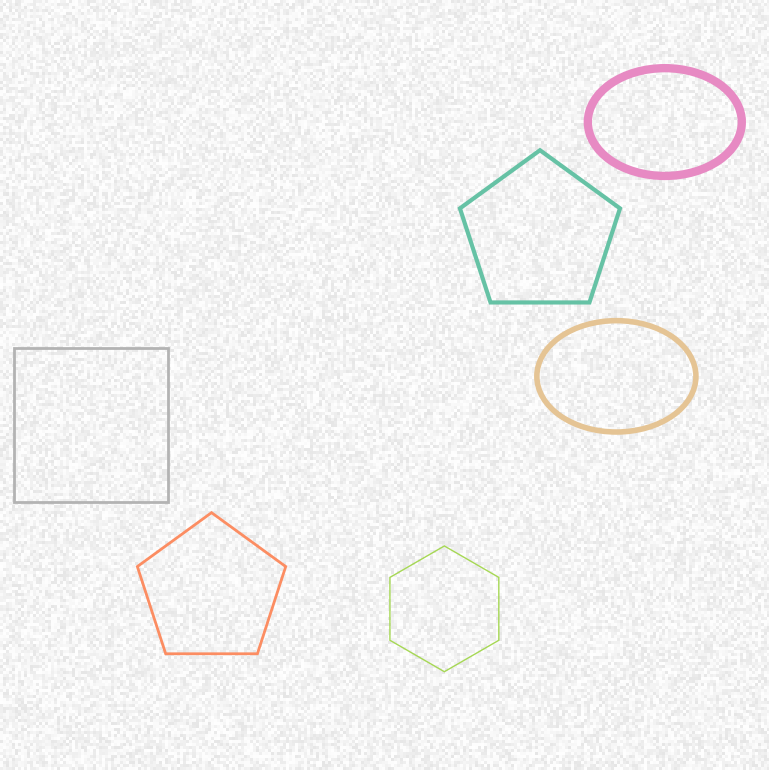[{"shape": "pentagon", "thickness": 1.5, "radius": 0.55, "center": [0.701, 0.696]}, {"shape": "pentagon", "thickness": 1, "radius": 0.51, "center": [0.275, 0.233]}, {"shape": "oval", "thickness": 3, "radius": 0.5, "center": [0.863, 0.841]}, {"shape": "hexagon", "thickness": 0.5, "radius": 0.41, "center": [0.577, 0.209]}, {"shape": "oval", "thickness": 2, "radius": 0.52, "center": [0.801, 0.511]}, {"shape": "square", "thickness": 1, "radius": 0.5, "center": [0.118, 0.448]}]